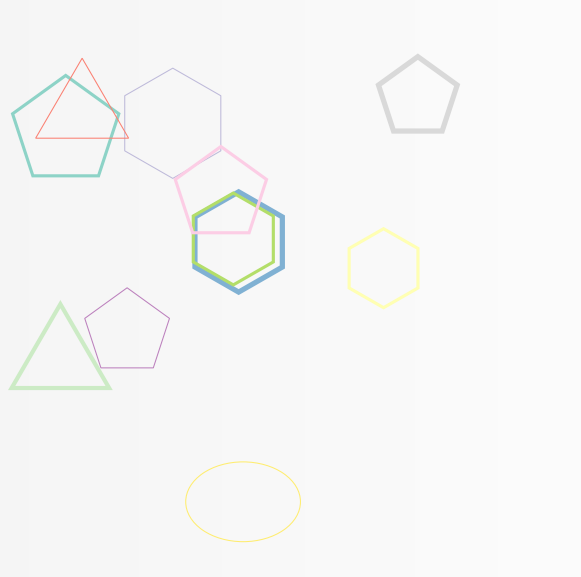[{"shape": "pentagon", "thickness": 1.5, "radius": 0.48, "center": [0.113, 0.772]}, {"shape": "hexagon", "thickness": 1.5, "radius": 0.34, "center": [0.66, 0.535]}, {"shape": "hexagon", "thickness": 0.5, "radius": 0.48, "center": [0.297, 0.786]}, {"shape": "triangle", "thickness": 0.5, "radius": 0.46, "center": [0.141, 0.806]}, {"shape": "hexagon", "thickness": 2.5, "radius": 0.43, "center": [0.411, 0.58]}, {"shape": "hexagon", "thickness": 1.5, "radius": 0.4, "center": [0.401, 0.585]}, {"shape": "pentagon", "thickness": 1.5, "radius": 0.41, "center": [0.38, 0.663]}, {"shape": "pentagon", "thickness": 2.5, "radius": 0.36, "center": [0.719, 0.83]}, {"shape": "pentagon", "thickness": 0.5, "radius": 0.38, "center": [0.219, 0.424]}, {"shape": "triangle", "thickness": 2, "radius": 0.48, "center": [0.104, 0.376]}, {"shape": "oval", "thickness": 0.5, "radius": 0.49, "center": [0.418, 0.13]}]